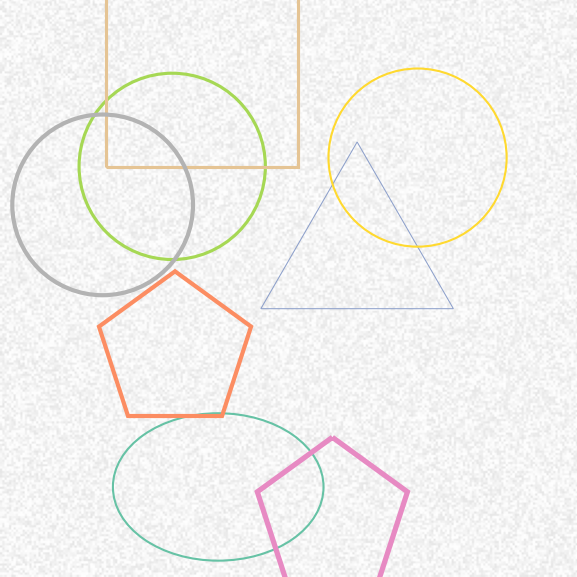[{"shape": "oval", "thickness": 1, "radius": 0.91, "center": [0.378, 0.156]}, {"shape": "pentagon", "thickness": 2, "radius": 0.69, "center": [0.303, 0.391]}, {"shape": "triangle", "thickness": 0.5, "radius": 0.96, "center": [0.618, 0.561]}, {"shape": "pentagon", "thickness": 2.5, "radius": 0.68, "center": [0.576, 0.105]}, {"shape": "circle", "thickness": 1.5, "radius": 0.81, "center": [0.298, 0.711]}, {"shape": "circle", "thickness": 1, "radius": 0.77, "center": [0.723, 0.726]}, {"shape": "square", "thickness": 1.5, "radius": 0.83, "center": [0.35, 0.876]}, {"shape": "circle", "thickness": 2, "radius": 0.78, "center": [0.178, 0.644]}]